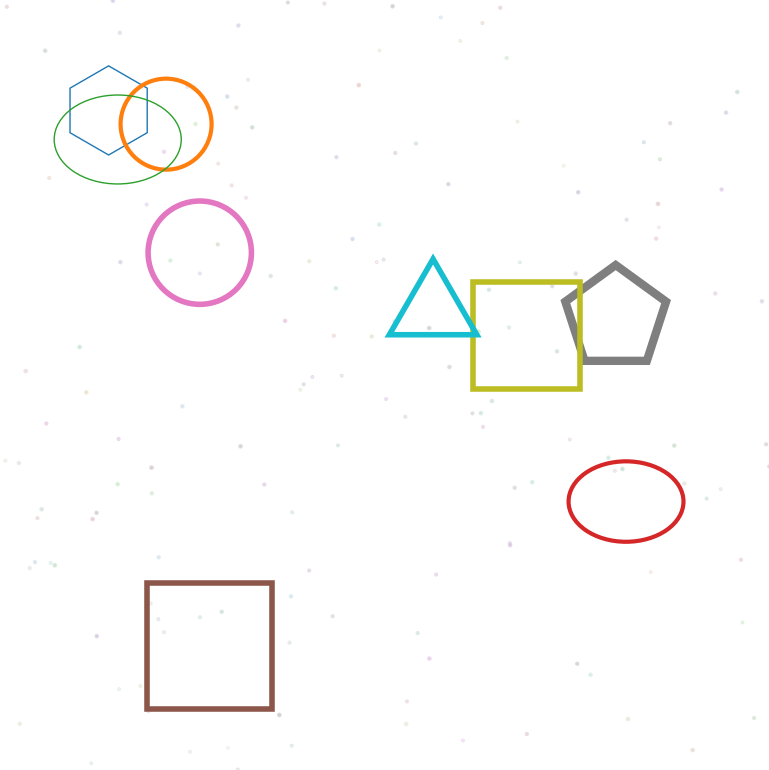[{"shape": "hexagon", "thickness": 0.5, "radius": 0.29, "center": [0.141, 0.857]}, {"shape": "circle", "thickness": 1.5, "radius": 0.3, "center": [0.216, 0.839]}, {"shape": "oval", "thickness": 0.5, "radius": 0.41, "center": [0.153, 0.819]}, {"shape": "oval", "thickness": 1.5, "radius": 0.37, "center": [0.813, 0.349]}, {"shape": "square", "thickness": 2, "radius": 0.41, "center": [0.272, 0.161]}, {"shape": "circle", "thickness": 2, "radius": 0.34, "center": [0.259, 0.672]}, {"shape": "pentagon", "thickness": 3, "radius": 0.34, "center": [0.8, 0.587]}, {"shape": "square", "thickness": 2, "radius": 0.35, "center": [0.683, 0.564]}, {"shape": "triangle", "thickness": 2, "radius": 0.33, "center": [0.562, 0.598]}]